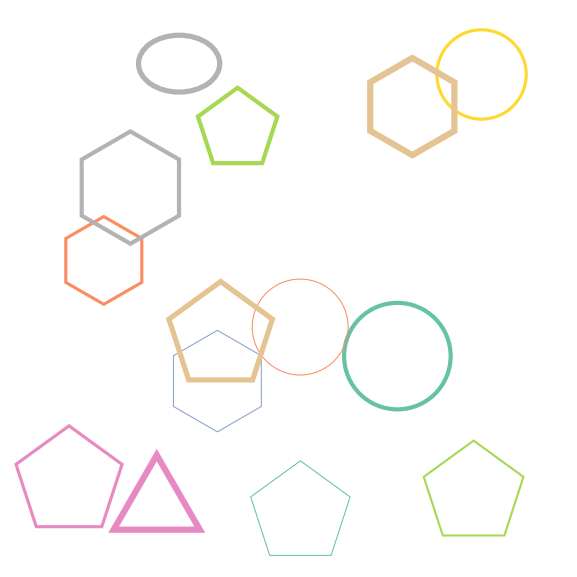[{"shape": "circle", "thickness": 2, "radius": 0.46, "center": [0.688, 0.382]}, {"shape": "pentagon", "thickness": 0.5, "radius": 0.45, "center": [0.52, 0.111]}, {"shape": "hexagon", "thickness": 1.5, "radius": 0.38, "center": [0.18, 0.548]}, {"shape": "circle", "thickness": 0.5, "radius": 0.42, "center": [0.52, 0.433]}, {"shape": "hexagon", "thickness": 0.5, "radius": 0.44, "center": [0.376, 0.339]}, {"shape": "pentagon", "thickness": 1.5, "radius": 0.48, "center": [0.12, 0.165]}, {"shape": "triangle", "thickness": 3, "radius": 0.43, "center": [0.271, 0.125]}, {"shape": "pentagon", "thickness": 2, "radius": 0.36, "center": [0.412, 0.775]}, {"shape": "pentagon", "thickness": 1, "radius": 0.45, "center": [0.82, 0.145]}, {"shape": "circle", "thickness": 1.5, "radius": 0.39, "center": [0.834, 0.87]}, {"shape": "hexagon", "thickness": 3, "radius": 0.42, "center": [0.714, 0.815]}, {"shape": "pentagon", "thickness": 2.5, "radius": 0.47, "center": [0.382, 0.417]}, {"shape": "oval", "thickness": 2.5, "radius": 0.35, "center": [0.31, 0.889]}, {"shape": "hexagon", "thickness": 2, "radius": 0.49, "center": [0.226, 0.674]}]